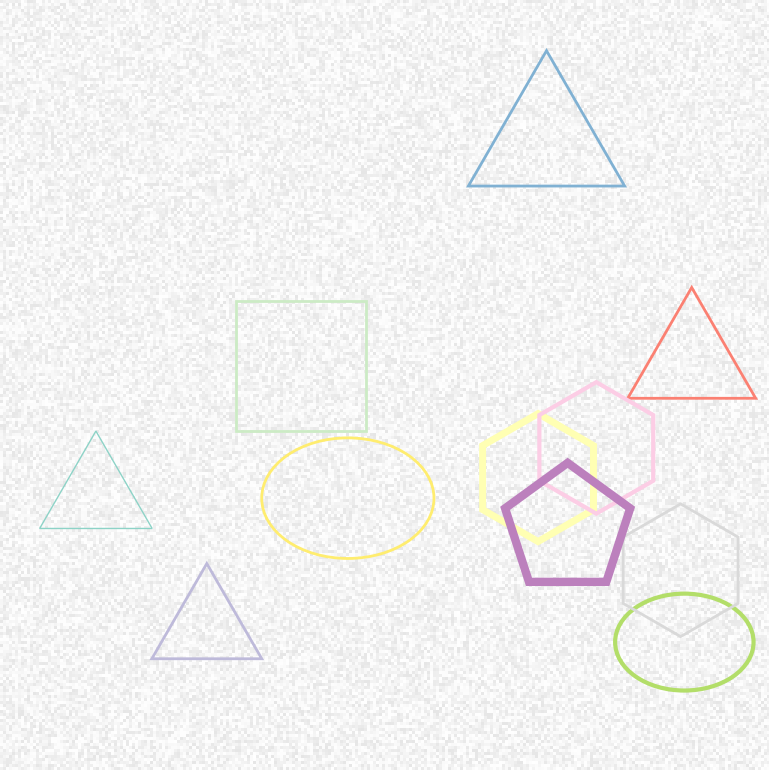[{"shape": "triangle", "thickness": 0.5, "radius": 0.42, "center": [0.125, 0.356]}, {"shape": "hexagon", "thickness": 2.5, "radius": 0.42, "center": [0.699, 0.38]}, {"shape": "triangle", "thickness": 1, "radius": 0.41, "center": [0.269, 0.186]}, {"shape": "triangle", "thickness": 1, "radius": 0.48, "center": [0.898, 0.531]}, {"shape": "triangle", "thickness": 1, "radius": 0.59, "center": [0.71, 0.817]}, {"shape": "oval", "thickness": 1.5, "radius": 0.45, "center": [0.889, 0.166]}, {"shape": "hexagon", "thickness": 1.5, "radius": 0.43, "center": [0.774, 0.418]}, {"shape": "hexagon", "thickness": 1, "radius": 0.43, "center": [0.884, 0.259]}, {"shape": "pentagon", "thickness": 3, "radius": 0.43, "center": [0.737, 0.313]}, {"shape": "square", "thickness": 1, "radius": 0.42, "center": [0.391, 0.525]}, {"shape": "oval", "thickness": 1, "radius": 0.56, "center": [0.452, 0.353]}]